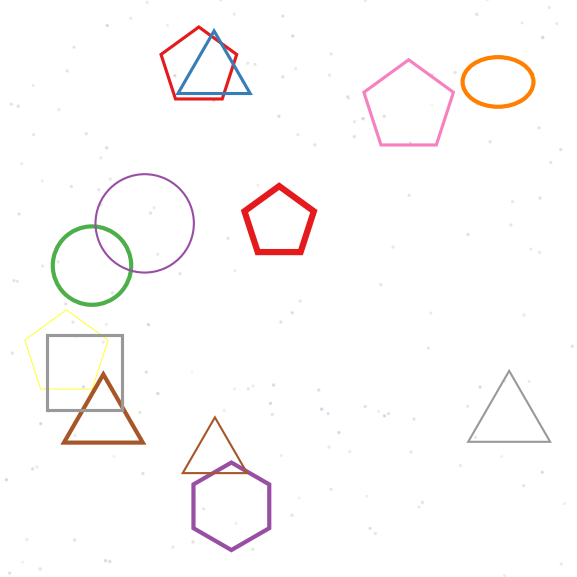[{"shape": "pentagon", "thickness": 1.5, "radius": 0.34, "center": [0.344, 0.884]}, {"shape": "pentagon", "thickness": 3, "radius": 0.32, "center": [0.483, 0.614]}, {"shape": "triangle", "thickness": 1.5, "radius": 0.36, "center": [0.371, 0.873]}, {"shape": "circle", "thickness": 2, "radius": 0.34, "center": [0.159, 0.539]}, {"shape": "circle", "thickness": 1, "radius": 0.43, "center": [0.251, 0.612]}, {"shape": "hexagon", "thickness": 2, "radius": 0.38, "center": [0.401, 0.122]}, {"shape": "oval", "thickness": 2, "radius": 0.31, "center": [0.862, 0.857]}, {"shape": "pentagon", "thickness": 0.5, "radius": 0.38, "center": [0.115, 0.387]}, {"shape": "triangle", "thickness": 1, "radius": 0.32, "center": [0.372, 0.212]}, {"shape": "triangle", "thickness": 2, "radius": 0.39, "center": [0.179, 0.272]}, {"shape": "pentagon", "thickness": 1.5, "radius": 0.41, "center": [0.708, 0.814]}, {"shape": "square", "thickness": 1.5, "radius": 0.32, "center": [0.146, 0.354]}, {"shape": "triangle", "thickness": 1, "radius": 0.41, "center": [0.882, 0.275]}]